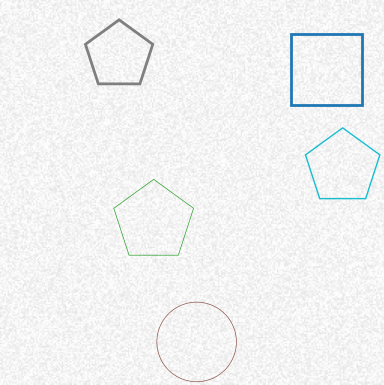[{"shape": "square", "thickness": 2, "radius": 0.46, "center": [0.848, 0.82]}, {"shape": "pentagon", "thickness": 0.5, "radius": 0.54, "center": [0.399, 0.425]}, {"shape": "circle", "thickness": 0.5, "radius": 0.52, "center": [0.511, 0.112]}, {"shape": "pentagon", "thickness": 2, "radius": 0.46, "center": [0.309, 0.857]}, {"shape": "pentagon", "thickness": 1, "radius": 0.51, "center": [0.89, 0.566]}]